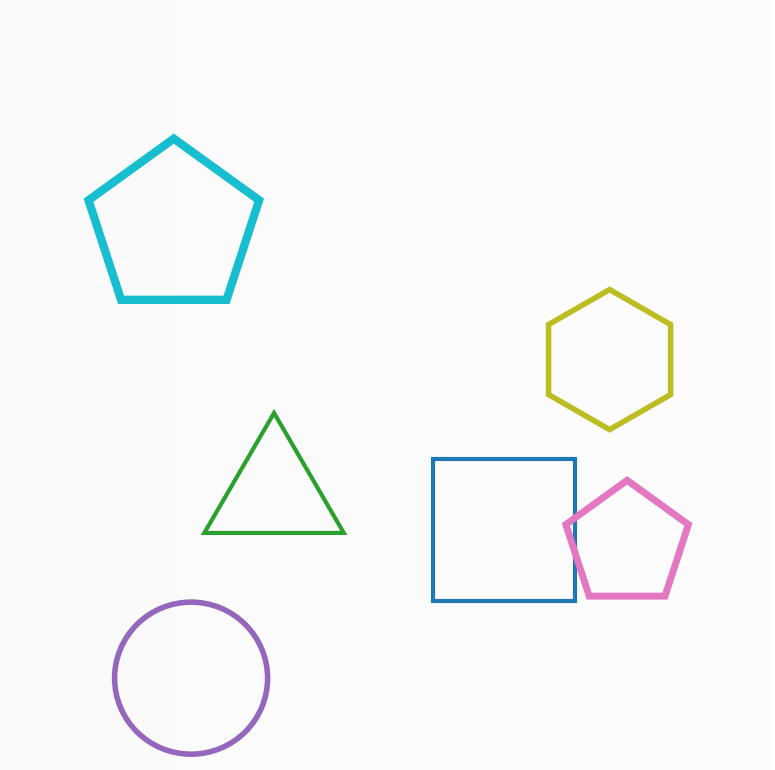[{"shape": "square", "thickness": 1.5, "radius": 0.46, "center": [0.65, 0.311]}, {"shape": "triangle", "thickness": 1.5, "radius": 0.52, "center": [0.354, 0.36]}, {"shape": "circle", "thickness": 2, "radius": 0.49, "center": [0.247, 0.119]}, {"shape": "pentagon", "thickness": 2.5, "radius": 0.42, "center": [0.809, 0.293]}, {"shape": "hexagon", "thickness": 2, "radius": 0.45, "center": [0.787, 0.533]}, {"shape": "pentagon", "thickness": 3, "radius": 0.58, "center": [0.224, 0.704]}]